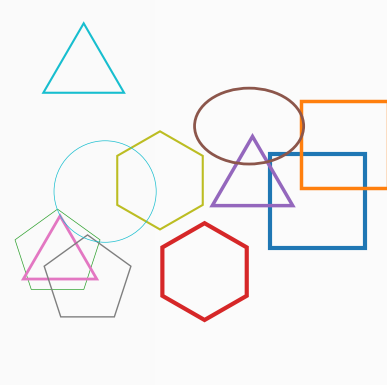[{"shape": "square", "thickness": 3, "radius": 0.61, "center": [0.82, 0.478]}, {"shape": "square", "thickness": 2.5, "radius": 0.56, "center": [0.889, 0.624]}, {"shape": "pentagon", "thickness": 0.5, "radius": 0.58, "center": [0.148, 0.341]}, {"shape": "hexagon", "thickness": 3, "radius": 0.63, "center": [0.528, 0.295]}, {"shape": "triangle", "thickness": 2.5, "radius": 0.6, "center": [0.652, 0.526]}, {"shape": "oval", "thickness": 2, "radius": 0.7, "center": [0.643, 0.672]}, {"shape": "triangle", "thickness": 2, "radius": 0.55, "center": [0.155, 0.33]}, {"shape": "pentagon", "thickness": 1, "radius": 0.59, "center": [0.226, 0.272]}, {"shape": "hexagon", "thickness": 1.5, "radius": 0.64, "center": [0.413, 0.531]}, {"shape": "triangle", "thickness": 1.5, "radius": 0.6, "center": [0.216, 0.819]}, {"shape": "circle", "thickness": 0.5, "radius": 0.66, "center": [0.271, 0.503]}]